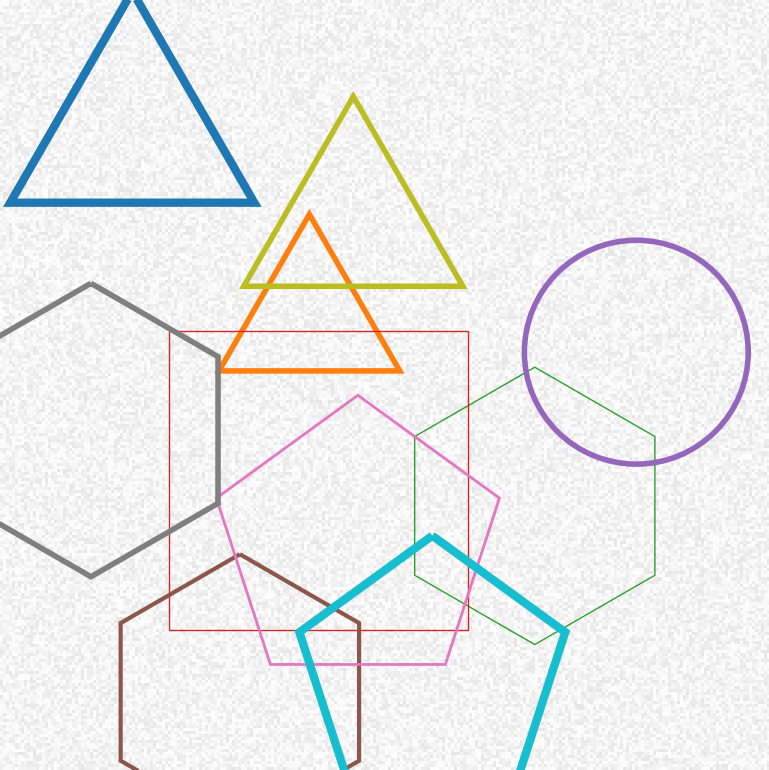[{"shape": "triangle", "thickness": 3, "radius": 0.92, "center": [0.172, 0.828]}, {"shape": "triangle", "thickness": 2, "radius": 0.68, "center": [0.402, 0.586]}, {"shape": "hexagon", "thickness": 0.5, "radius": 0.9, "center": [0.695, 0.343]}, {"shape": "square", "thickness": 0.5, "radius": 0.97, "center": [0.413, 0.376]}, {"shape": "circle", "thickness": 2, "radius": 0.73, "center": [0.826, 0.543]}, {"shape": "hexagon", "thickness": 1.5, "radius": 0.89, "center": [0.312, 0.101]}, {"shape": "pentagon", "thickness": 1, "radius": 0.97, "center": [0.465, 0.293]}, {"shape": "hexagon", "thickness": 2, "radius": 0.95, "center": [0.118, 0.442]}, {"shape": "triangle", "thickness": 2, "radius": 0.82, "center": [0.459, 0.71]}, {"shape": "pentagon", "thickness": 3, "radius": 0.91, "center": [0.561, 0.123]}]